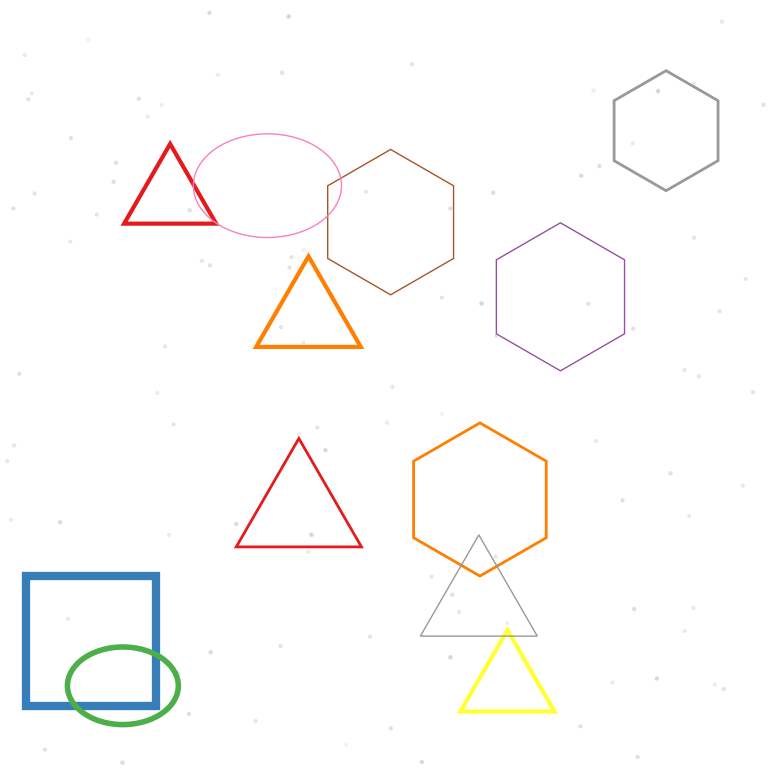[{"shape": "triangle", "thickness": 1.5, "radius": 0.34, "center": [0.221, 0.744]}, {"shape": "triangle", "thickness": 1, "radius": 0.47, "center": [0.388, 0.337]}, {"shape": "square", "thickness": 3, "radius": 0.42, "center": [0.118, 0.168]}, {"shape": "oval", "thickness": 2, "radius": 0.36, "center": [0.16, 0.109]}, {"shape": "hexagon", "thickness": 0.5, "radius": 0.48, "center": [0.728, 0.615]}, {"shape": "triangle", "thickness": 1.5, "radius": 0.39, "center": [0.401, 0.589]}, {"shape": "hexagon", "thickness": 1, "radius": 0.5, "center": [0.623, 0.351]}, {"shape": "triangle", "thickness": 1.5, "radius": 0.35, "center": [0.659, 0.111]}, {"shape": "hexagon", "thickness": 0.5, "radius": 0.47, "center": [0.507, 0.712]}, {"shape": "oval", "thickness": 0.5, "radius": 0.48, "center": [0.347, 0.759]}, {"shape": "triangle", "thickness": 0.5, "radius": 0.44, "center": [0.622, 0.218]}, {"shape": "hexagon", "thickness": 1, "radius": 0.39, "center": [0.865, 0.83]}]